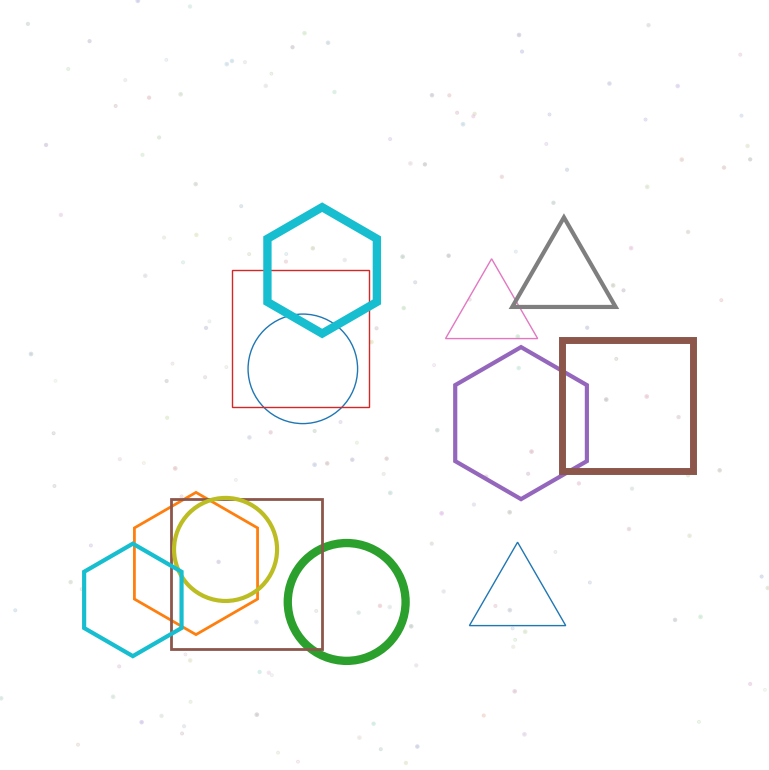[{"shape": "triangle", "thickness": 0.5, "radius": 0.36, "center": [0.672, 0.224]}, {"shape": "circle", "thickness": 0.5, "radius": 0.36, "center": [0.393, 0.521]}, {"shape": "hexagon", "thickness": 1, "radius": 0.46, "center": [0.255, 0.268]}, {"shape": "circle", "thickness": 3, "radius": 0.38, "center": [0.45, 0.218]}, {"shape": "square", "thickness": 0.5, "radius": 0.45, "center": [0.39, 0.56]}, {"shape": "hexagon", "thickness": 1.5, "radius": 0.49, "center": [0.677, 0.45]}, {"shape": "square", "thickness": 2.5, "radius": 0.43, "center": [0.815, 0.474]}, {"shape": "square", "thickness": 1, "radius": 0.49, "center": [0.32, 0.255]}, {"shape": "triangle", "thickness": 0.5, "radius": 0.35, "center": [0.638, 0.595]}, {"shape": "triangle", "thickness": 1.5, "radius": 0.39, "center": [0.732, 0.64]}, {"shape": "circle", "thickness": 1.5, "radius": 0.33, "center": [0.293, 0.286]}, {"shape": "hexagon", "thickness": 3, "radius": 0.41, "center": [0.418, 0.649]}, {"shape": "hexagon", "thickness": 1.5, "radius": 0.37, "center": [0.173, 0.221]}]